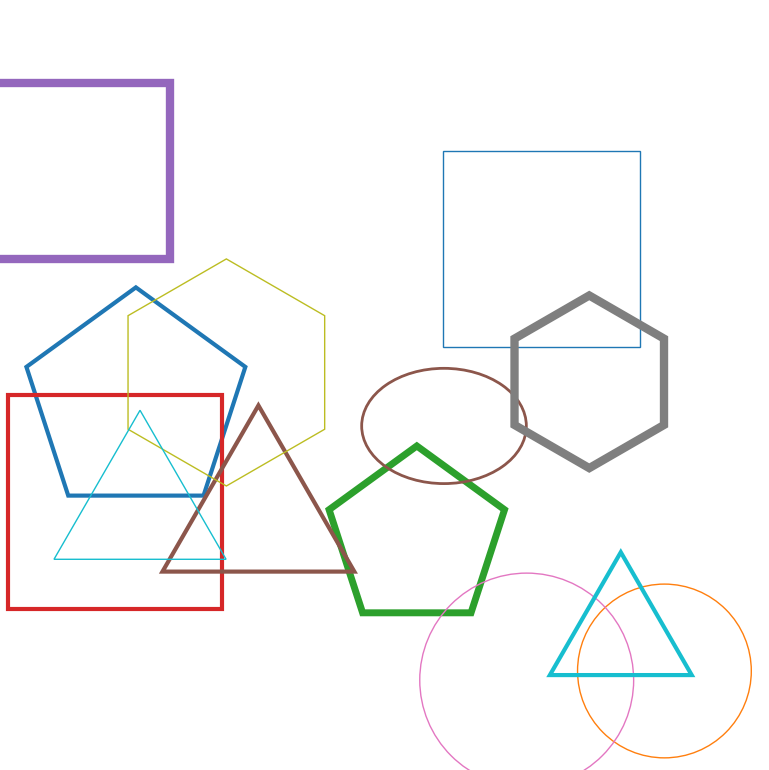[{"shape": "pentagon", "thickness": 1.5, "radius": 0.75, "center": [0.176, 0.477]}, {"shape": "square", "thickness": 0.5, "radius": 0.64, "center": [0.704, 0.676]}, {"shape": "circle", "thickness": 0.5, "radius": 0.56, "center": [0.863, 0.129]}, {"shape": "pentagon", "thickness": 2.5, "radius": 0.6, "center": [0.541, 0.301]}, {"shape": "square", "thickness": 1.5, "radius": 0.69, "center": [0.149, 0.348]}, {"shape": "square", "thickness": 3, "radius": 0.57, "center": [0.106, 0.778]}, {"shape": "triangle", "thickness": 1.5, "radius": 0.72, "center": [0.336, 0.33]}, {"shape": "oval", "thickness": 1, "radius": 0.53, "center": [0.577, 0.447]}, {"shape": "circle", "thickness": 0.5, "radius": 0.69, "center": [0.684, 0.117]}, {"shape": "hexagon", "thickness": 3, "radius": 0.56, "center": [0.765, 0.504]}, {"shape": "hexagon", "thickness": 0.5, "radius": 0.74, "center": [0.294, 0.516]}, {"shape": "triangle", "thickness": 0.5, "radius": 0.65, "center": [0.182, 0.338]}, {"shape": "triangle", "thickness": 1.5, "radius": 0.53, "center": [0.806, 0.176]}]